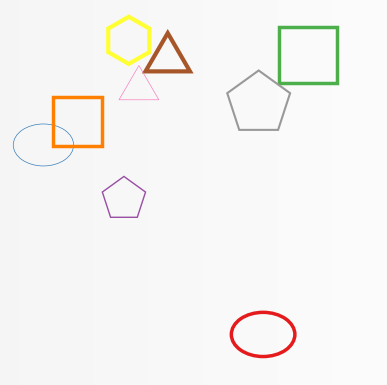[{"shape": "oval", "thickness": 2.5, "radius": 0.41, "center": [0.679, 0.131]}, {"shape": "oval", "thickness": 0.5, "radius": 0.39, "center": [0.112, 0.623]}, {"shape": "square", "thickness": 2.5, "radius": 0.37, "center": [0.795, 0.857]}, {"shape": "pentagon", "thickness": 1, "radius": 0.29, "center": [0.32, 0.483]}, {"shape": "square", "thickness": 2.5, "radius": 0.32, "center": [0.2, 0.684]}, {"shape": "hexagon", "thickness": 3, "radius": 0.31, "center": [0.332, 0.895]}, {"shape": "triangle", "thickness": 3, "radius": 0.33, "center": [0.433, 0.848]}, {"shape": "triangle", "thickness": 0.5, "radius": 0.3, "center": [0.358, 0.771]}, {"shape": "pentagon", "thickness": 1.5, "radius": 0.43, "center": [0.668, 0.732]}]